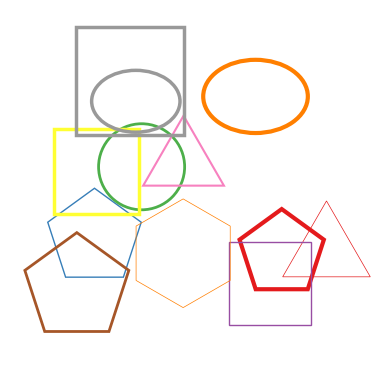[{"shape": "pentagon", "thickness": 3, "radius": 0.58, "center": [0.732, 0.342]}, {"shape": "triangle", "thickness": 0.5, "radius": 0.66, "center": [0.848, 0.347]}, {"shape": "pentagon", "thickness": 1, "radius": 0.64, "center": [0.245, 0.383]}, {"shape": "circle", "thickness": 2, "radius": 0.56, "center": [0.368, 0.567]}, {"shape": "square", "thickness": 1, "radius": 0.54, "center": [0.701, 0.263]}, {"shape": "hexagon", "thickness": 0.5, "radius": 0.71, "center": [0.476, 0.342]}, {"shape": "oval", "thickness": 3, "radius": 0.68, "center": [0.664, 0.75]}, {"shape": "square", "thickness": 2.5, "radius": 0.55, "center": [0.25, 0.554]}, {"shape": "pentagon", "thickness": 2, "radius": 0.71, "center": [0.2, 0.254]}, {"shape": "triangle", "thickness": 1.5, "radius": 0.61, "center": [0.477, 0.578]}, {"shape": "oval", "thickness": 2.5, "radius": 0.57, "center": [0.353, 0.737]}, {"shape": "square", "thickness": 2.5, "radius": 0.7, "center": [0.337, 0.79]}]